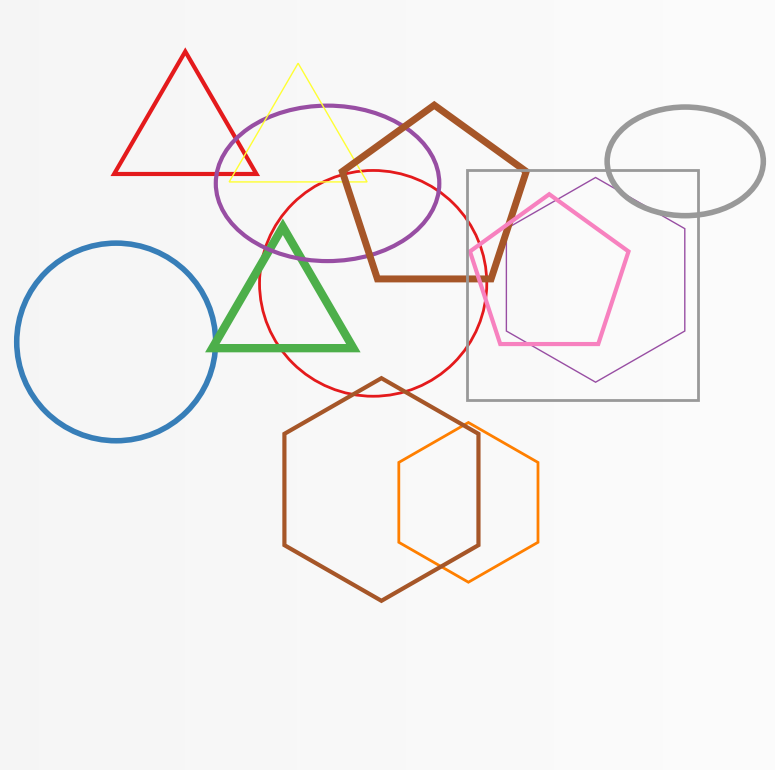[{"shape": "triangle", "thickness": 1.5, "radius": 0.53, "center": [0.239, 0.827]}, {"shape": "circle", "thickness": 1, "radius": 0.73, "center": [0.481, 0.632]}, {"shape": "circle", "thickness": 2, "radius": 0.64, "center": [0.15, 0.556]}, {"shape": "triangle", "thickness": 3, "radius": 0.53, "center": [0.365, 0.6]}, {"shape": "oval", "thickness": 1.5, "radius": 0.72, "center": [0.423, 0.762]}, {"shape": "hexagon", "thickness": 0.5, "radius": 0.66, "center": [0.769, 0.637]}, {"shape": "hexagon", "thickness": 1, "radius": 0.52, "center": [0.604, 0.348]}, {"shape": "triangle", "thickness": 0.5, "radius": 0.51, "center": [0.385, 0.815]}, {"shape": "hexagon", "thickness": 1.5, "radius": 0.72, "center": [0.492, 0.364]}, {"shape": "pentagon", "thickness": 2.5, "radius": 0.62, "center": [0.56, 0.739]}, {"shape": "pentagon", "thickness": 1.5, "radius": 0.54, "center": [0.709, 0.64]}, {"shape": "oval", "thickness": 2, "radius": 0.5, "center": [0.884, 0.79]}, {"shape": "square", "thickness": 1, "radius": 0.75, "center": [0.752, 0.629]}]